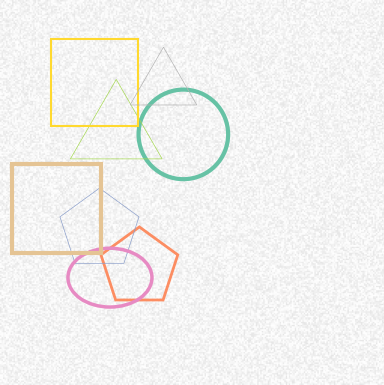[{"shape": "circle", "thickness": 3, "radius": 0.58, "center": [0.476, 0.651]}, {"shape": "pentagon", "thickness": 2, "radius": 0.52, "center": [0.362, 0.306]}, {"shape": "pentagon", "thickness": 0.5, "radius": 0.54, "center": [0.258, 0.403]}, {"shape": "oval", "thickness": 2.5, "radius": 0.55, "center": [0.286, 0.279]}, {"shape": "triangle", "thickness": 0.5, "radius": 0.69, "center": [0.302, 0.656]}, {"shape": "square", "thickness": 1.5, "radius": 0.56, "center": [0.246, 0.786]}, {"shape": "square", "thickness": 3, "radius": 0.58, "center": [0.148, 0.457]}, {"shape": "triangle", "thickness": 0.5, "radius": 0.5, "center": [0.424, 0.777]}]